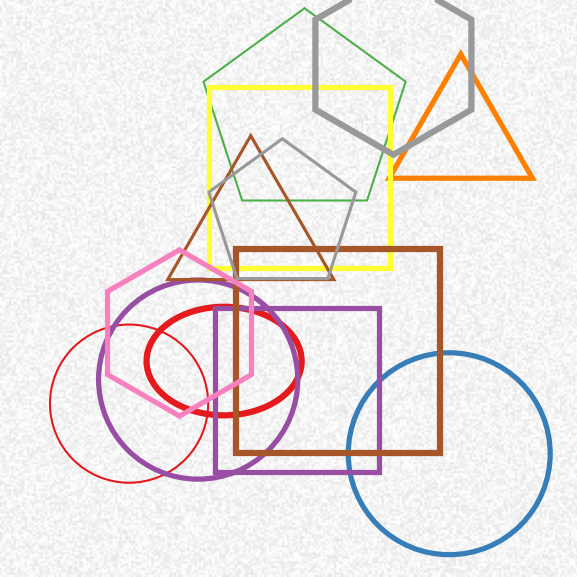[{"shape": "oval", "thickness": 3, "radius": 0.67, "center": [0.388, 0.374]}, {"shape": "circle", "thickness": 1, "radius": 0.68, "center": [0.223, 0.3]}, {"shape": "circle", "thickness": 2.5, "radius": 0.87, "center": [0.778, 0.213]}, {"shape": "pentagon", "thickness": 1, "radius": 0.92, "center": [0.527, 0.801]}, {"shape": "square", "thickness": 2.5, "radius": 0.71, "center": [0.514, 0.324]}, {"shape": "circle", "thickness": 2.5, "radius": 0.86, "center": [0.343, 0.342]}, {"shape": "triangle", "thickness": 2.5, "radius": 0.72, "center": [0.798, 0.762]}, {"shape": "square", "thickness": 2.5, "radius": 0.78, "center": [0.519, 0.692]}, {"shape": "square", "thickness": 3, "radius": 0.88, "center": [0.585, 0.391]}, {"shape": "triangle", "thickness": 1.5, "radius": 0.83, "center": [0.434, 0.598]}, {"shape": "hexagon", "thickness": 2.5, "radius": 0.72, "center": [0.311, 0.423]}, {"shape": "hexagon", "thickness": 3, "radius": 0.78, "center": [0.681, 0.887]}, {"shape": "pentagon", "thickness": 1.5, "radius": 0.67, "center": [0.489, 0.625]}]